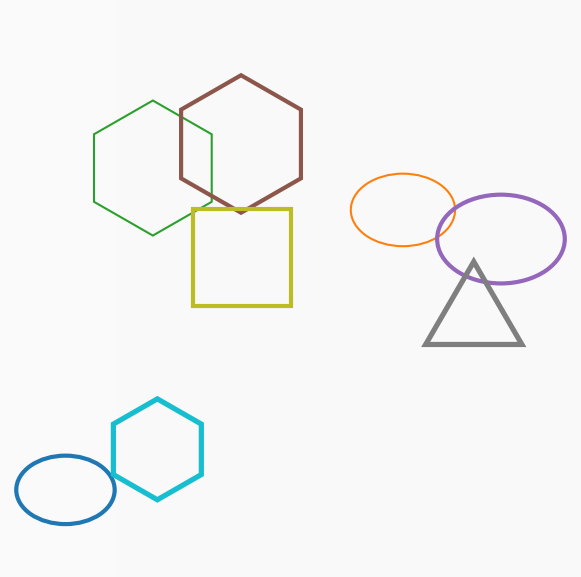[{"shape": "oval", "thickness": 2, "radius": 0.42, "center": [0.113, 0.151]}, {"shape": "oval", "thickness": 1, "radius": 0.45, "center": [0.693, 0.636]}, {"shape": "hexagon", "thickness": 1, "radius": 0.58, "center": [0.263, 0.708]}, {"shape": "oval", "thickness": 2, "radius": 0.55, "center": [0.862, 0.585]}, {"shape": "hexagon", "thickness": 2, "radius": 0.6, "center": [0.415, 0.75]}, {"shape": "triangle", "thickness": 2.5, "radius": 0.48, "center": [0.815, 0.45]}, {"shape": "square", "thickness": 2, "radius": 0.42, "center": [0.416, 0.553]}, {"shape": "hexagon", "thickness": 2.5, "radius": 0.44, "center": [0.271, 0.221]}]